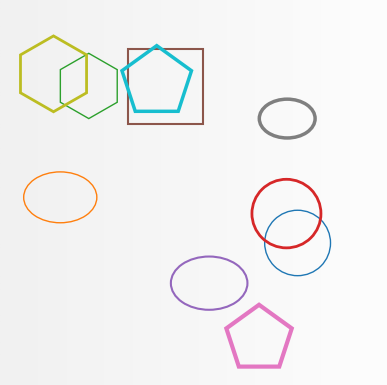[{"shape": "circle", "thickness": 1, "radius": 0.42, "center": [0.768, 0.369]}, {"shape": "oval", "thickness": 1, "radius": 0.47, "center": [0.156, 0.487]}, {"shape": "hexagon", "thickness": 1, "radius": 0.42, "center": [0.229, 0.777]}, {"shape": "circle", "thickness": 2, "radius": 0.45, "center": [0.739, 0.445]}, {"shape": "oval", "thickness": 1.5, "radius": 0.49, "center": [0.54, 0.265]}, {"shape": "square", "thickness": 1.5, "radius": 0.48, "center": [0.427, 0.775]}, {"shape": "pentagon", "thickness": 3, "radius": 0.44, "center": [0.669, 0.12]}, {"shape": "oval", "thickness": 2.5, "radius": 0.36, "center": [0.741, 0.692]}, {"shape": "hexagon", "thickness": 2, "radius": 0.49, "center": [0.138, 0.808]}, {"shape": "pentagon", "thickness": 2.5, "radius": 0.47, "center": [0.404, 0.787]}]